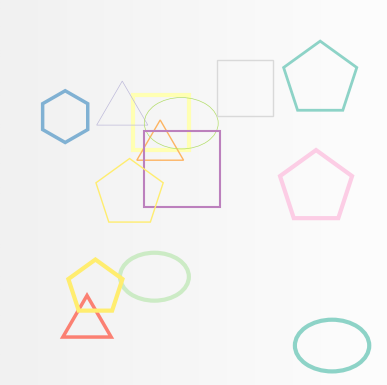[{"shape": "oval", "thickness": 3, "radius": 0.48, "center": [0.857, 0.102]}, {"shape": "pentagon", "thickness": 2, "radius": 0.5, "center": [0.826, 0.794]}, {"shape": "square", "thickness": 3, "radius": 0.36, "center": [0.416, 0.681]}, {"shape": "triangle", "thickness": 0.5, "radius": 0.38, "center": [0.315, 0.713]}, {"shape": "triangle", "thickness": 2.5, "radius": 0.36, "center": [0.225, 0.161]}, {"shape": "hexagon", "thickness": 2.5, "radius": 0.34, "center": [0.168, 0.697]}, {"shape": "triangle", "thickness": 1, "radius": 0.35, "center": [0.413, 0.619]}, {"shape": "oval", "thickness": 0.5, "radius": 0.48, "center": [0.468, 0.68]}, {"shape": "pentagon", "thickness": 3, "radius": 0.49, "center": [0.816, 0.512]}, {"shape": "square", "thickness": 1, "radius": 0.36, "center": [0.632, 0.771]}, {"shape": "square", "thickness": 1.5, "radius": 0.49, "center": [0.47, 0.561]}, {"shape": "oval", "thickness": 3, "radius": 0.44, "center": [0.399, 0.281]}, {"shape": "pentagon", "thickness": 3, "radius": 0.37, "center": [0.246, 0.253]}, {"shape": "pentagon", "thickness": 1, "radius": 0.46, "center": [0.334, 0.497]}]